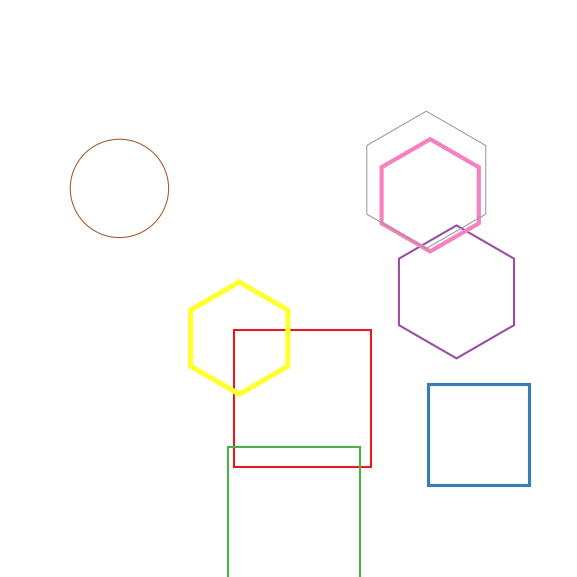[{"shape": "square", "thickness": 1, "radius": 0.59, "center": [0.524, 0.309]}, {"shape": "square", "thickness": 1.5, "radius": 0.44, "center": [0.828, 0.247]}, {"shape": "square", "thickness": 1, "radius": 0.57, "center": [0.509, 0.111]}, {"shape": "hexagon", "thickness": 1, "radius": 0.58, "center": [0.79, 0.494]}, {"shape": "hexagon", "thickness": 2.5, "radius": 0.49, "center": [0.414, 0.414]}, {"shape": "circle", "thickness": 0.5, "radius": 0.43, "center": [0.207, 0.673]}, {"shape": "hexagon", "thickness": 2, "radius": 0.49, "center": [0.745, 0.661]}, {"shape": "hexagon", "thickness": 0.5, "radius": 0.59, "center": [0.738, 0.688]}]